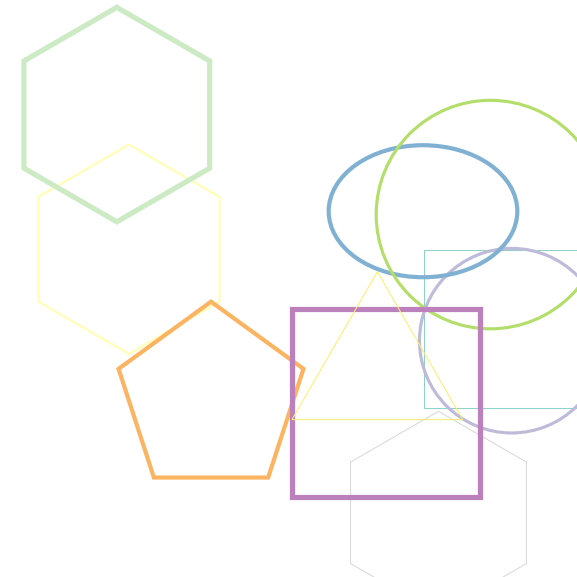[{"shape": "square", "thickness": 0.5, "radius": 0.68, "center": [0.871, 0.429]}, {"shape": "hexagon", "thickness": 1, "radius": 0.91, "center": [0.223, 0.568]}, {"shape": "circle", "thickness": 1.5, "radius": 0.8, "center": [0.886, 0.409]}, {"shape": "oval", "thickness": 2, "radius": 0.82, "center": [0.732, 0.633]}, {"shape": "pentagon", "thickness": 2, "radius": 0.84, "center": [0.365, 0.308]}, {"shape": "circle", "thickness": 1.5, "radius": 0.99, "center": [0.849, 0.628]}, {"shape": "hexagon", "thickness": 0.5, "radius": 0.88, "center": [0.759, 0.111]}, {"shape": "square", "thickness": 2.5, "radius": 0.81, "center": [0.669, 0.301]}, {"shape": "hexagon", "thickness": 2.5, "radius": 0.93, "center": [0.202, 0.801]}, {"shape": "triangle", "thickness": 0.5, "radius": 0.85, "center": [0.653, 0.358]}]